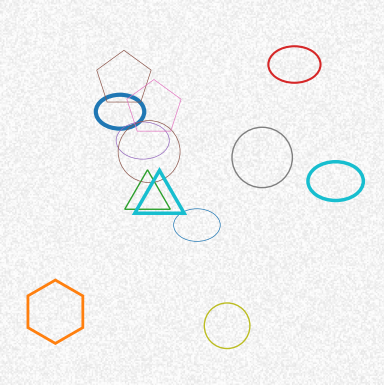[{"shape": "oval", "thickness": 3, "radius": 0.31, "center": [0.312, 0.71]}, {"shape": "oval", "thickness": 0.5, "radius": 0.3, "center": [0.512, 0.415]}, {"shape": "hexagon", "thickness": 2, "radius": 0.41, "center": [0.144, 0.19]}, {"shape": "triangle", "thickness": 1, "radius": 0.34, "center": [0.383, 0.491]}, {"shape": "oval", "thickness": 1.5, "radius": 0.34, "center": [0.765, 0.832]}, {"shape": "oval", "thickness": 0.5, "radius": 0.35, "center": [0.371, 0.635]}, {"shape": "circle", "thickness": 0.5, "radius": 0.4, "center": [0.387, 0.606]}, {"shape": "pentagon", "thickness": 0.5, "radius": 0.37, "center": [0.322, 0.795]}, {"shape": "pentagon", "thickness": 0.5, "radius": 0.37, "center": [0.4, 0.719]}, {"shape": "circle", "thickness": 1, "radius": 0.39, "center": [0.681, 0.591]}, {"shape": "circle", "thickness": 1, "radius": 0.3, "center": [0.59, 0.154]}, {"shape": "oval", "thickness": 2.5, "radius": 0.36, "center": [0.872, 0.53]}, {"shape": "triangle", "thickness": 2.5, "radius": 0.37, "center": [0.414, 0.483]}]